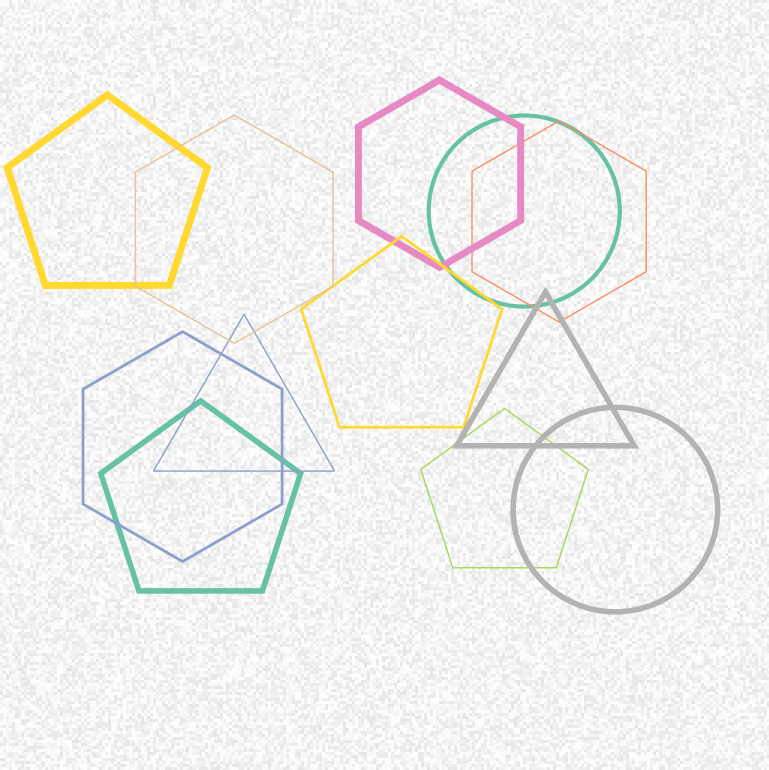[{"shape": "circle", "thickness": 1.5, "radius": 0.62, "center": [0.681, 0.726]}, {"shape": "pentagon", "thickness": 2, "radius": 0.68, "center": [0.261, 0.343]}, {"shape": "hexagon", "thickness": 0.5, "radius": 0.65, "center": [0.726, 0.712]}, {"shape": "triangle", "thickness": 0.5, "radius": 0.68, "center": [0.317, 0.456]}, {"shape": "hexagon", "thickness": 1, "radius": 0.75, "center": [0.237, 0.42]}, {"shape": "hexagon", "thickness": 2.5, "radius": 0.61, "center": [0.571, 0.774]}, {"shape": "pentagon", "thickness": 0.5, "radius": 0.57, "center": [0.655, 0.355]}, {"shape": "pentagon", "thickness": 1, "radius": 0.69, "center": [0.522, 0.556]}, {"shape": "pentagon", "thickness": 2.5, "radius": 0.68, "center": [0.139, 0.74]}, {"shape": "hexagon", "thickness": 0.5, "radius": 0.74, "center": [0.304, 0.702]}, {"shape": "circle", "thickness": 2, "radius": 0.66, "center": [0.799, 0.338]}, {"shape": "triangle", "thickness": 2, "radius": 0.67, "center": [0.708, 0.488]}]